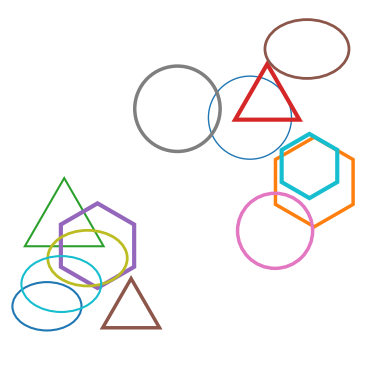[{"shape": "circle", "thickness": 1, "radius": 0.54, "center": [0.649, 0.694]}, {"shape": "oval", "thickness": 1.5, "radius": 0.45, "center": [0.122, 0.204]}, {"shape": "hexagon", "thickness": 2.5, "radius": 0.58, "center": [0.816, 0.527]}, {"shape": "triangle", "thickness": 1.5, "radius": 0.59, "center": [0.167, 0.419]}, {"shape": "triangle", "thickness": 3, "radius": 0.48, "center": [0.694, 0.737]}, {"shape": "hexagon", "thickness": 3, "radius": 0.55, "center": [0.253, 0.362]}, {"shape": "oval", "thickness": 2, "radius": 0.55, "center": [0.797, 0.873]}, {"shape": "triangle", "thickness": 2.5, "radius": 0.43, "center": [0.341, 0.191]}, {"shape": "circle", "thickness": 2.5, "radius": 0.49, "center": [0.714, 0.4]}, {"shape": "circle", "thickness": 2.5, "radius": 0.55, "center": [0.461, 0.717]}, {"shape": "oval", "thickness": 2, "radius": 0.52, "center": [0.227, 0.329]}, {"shape": "hexagon", "thickness": 3, "radius": 0.42, "center": [0.804, 0.569]}, {"shape": "oval", "thickness": 1.5, "radius": 0.52, "center": [0.159, 0.262]}]